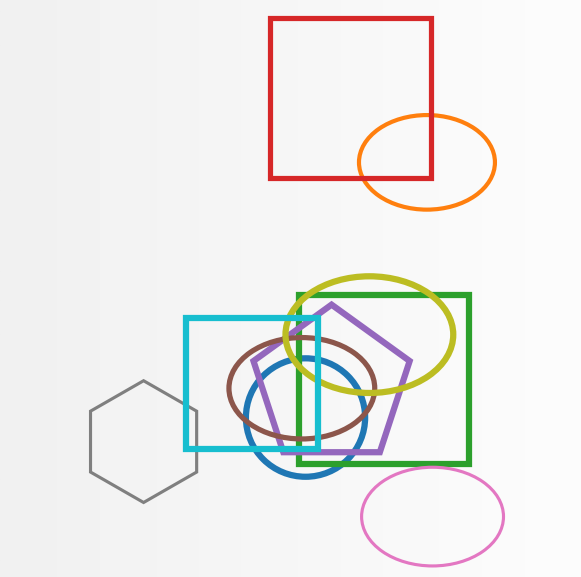[{"shape": "circle", "thickness": 3, "radius": 0.51, "center": [0.526, 0.276]}, {"shape": "oval", "thickness": 2, "radius": 0.58, "center": [0.735, 0.718]}, {"shape": "square", "thickness": 3, "radius": 0.73, "center": [0.661, 0.342]}, {"shape": "square", "thickness": 2.5, "radius": 0.69, "center": [0.603, 0.83]}, {"shape": "pentagon", "thickness": 3, "radius": 0.71, "center": [0.57, 0.33]}, {"shape": "oval", "thickness": 2.5, "radius": 0.63, "center": [0.519, 0.327]}, {"shape": "oval", "thickness": 1.5, "radius": 0.61, "center": [0.744, 0.105]}, {"shape": "hexagon", "thickness": 1.5, "radius": 0.53, "center": [0.247, 0.234]}, {"shape": "oval", "thickness": 3, "radius": 0.72, "center": [0.635, 0.42]}, {"shape": "square", "thickness": 3, "radius": 0.57, "center": [0.433, 0.335]}]